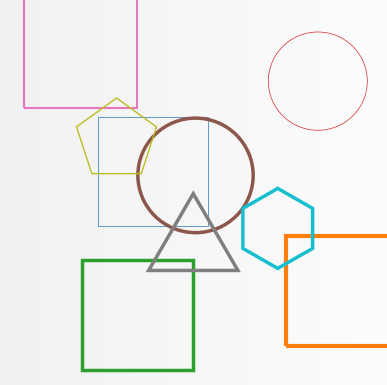[{"shape": "square", "thickness": 0.5, "radius": 0.71, "center": [0.396, 0.554]}, {"shape": "square", "thickness": 3, "radius": 0.72, "center": [0.882, 0.244]}, {"shape": "square", "thickness": 2.5, "radius": 0.72, "center": [0.355, 0.182]}, {"shape": "circle", "thickness": 0.5, "radius": 0.64, "center": [0.82, 0.789]}, {"shape": "circle", "thickness": 2.5, "radius": 0.74, "center": [0.505, 0.544]}, {"shape": "square", "thickness": 1.5, "radius": 0.73, "center": [0.208, 0.865]}, {"shape": "triangle", "thickness": 2.5, "radius": 0.66, "center": [0.499, 0.364]}, {"shape": "pentagon", "thickness": 1, "radius": 0.54, "center": [0.301, 0.637]}, {"shape": "hexagon", "thickness": 2.5, "radius": 0.52, "center": [0.717, 0.407]}]